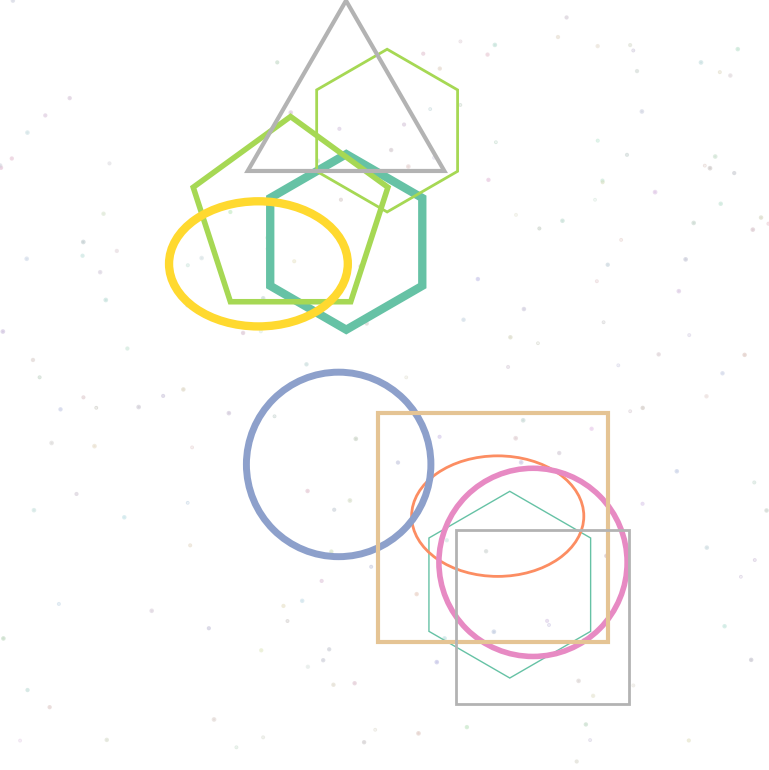[{"shape": "hexagon", "thickness": 3, "radius": 0.57, "center": [0.45, 0.686]}, {"shape": "hexagon", "thickness": 0.5, "radius": 0.61, "center": [0.662, 0.241]}, {"shape": "oval", "thickness": 1, "radius": 0.56, "center": [0.646, 0.33]}, {"shape": "circle", "thickness": 2.5, "radius": 0.6, "center": [0.44, 0.397]}, {"shape": "circle", "thickness": 2, "radius": 0.61, "center": [0.692, 0.27]}, {"shape": "pentagon", "thickness": 2, "radius": 0.66, "center": [0.377, 0.716]}, {"shape": "hexagon", "thickness": 1, "radius": 0.53, "center": [0.503, 0.83]}, {"shape": "oval", "thickness": 3, "radius": 0.58, "center": [0.336, 0.657]}, {"shape": "square", "thickness": 1.5, "radius": 0.74, "center": [0.64, 0.315]}, {"shape": "square", "thickness": 1, "radius": 0.56, "center": [0.704, 0.198]}, {"shape": "triangle", "thickness": 1.5, "radius": 0.74, "center": [0.449, 0.852]}]